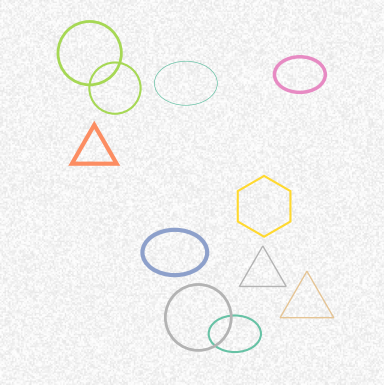[{"shape": "oval", "thickness": 0.5, "radius": 0.41, "center": [0.483, 0.784]}, {"shape": "oval", "thickness": 1.5, "radius": 0.34, "center": [0.61, 0.133]}, {"shape": "triangle", "thickness": 3, "radius": 0.34, "center": [0.245, 0.608]}, {"shape": "oval", "thickness": 3, "radius": 0.42, "center": [0.454, 0.344]}, {"shape": "oval", "thickness": 2.5, "radius": 0.33, "center": [0.779, 0.806]}, {"shape": "circle", "thickness": 1.5, "radius": 0.33, "center": [0.299, 0.771]}, {"shape": "circle", "thickness": 2, "radius": 0.41, "center": [0.233, 0.862]}, {"shape": "hexagon", "thickness": 1.5, "radius": 0.39, "center": [0.686, 0.464]}, {"shape": "triangle", "thickness": 1, "radius": 0.4, "center": [0.797, 0.215]}, {"shape": "triangle", "thickness": 1, "radius": 0.35, "center": [0.683, 0.291]}, {"shape": "circle", "thickness": 2, "radius": 0.43, "center": [0.515, 0.175]}]